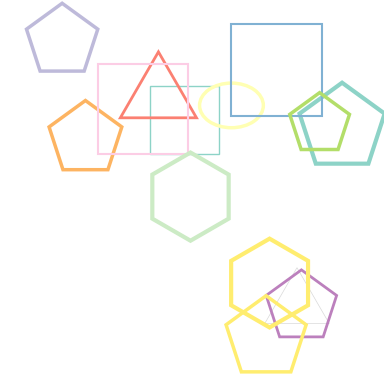[{"shape": "pentagon", "thickness": 3, "radius": 0.58, "center": [0.889, 0.669]}, {"shape": "square", "thickness": 1, "radius": 0.45, "center": [0.48, 0.688]}, {"shape": "oval", "thickness": 2.5, "radius": 0.41, "center": [0.601, 0.726]}, {"shape": "pentagon", "thickness": 2.5, "radius": 0.49, "center": [0.161, 0.894]}, {"shape": "triangle", "thickness": 2, "radius": 0.57, "center": [0.412, 0.751]}, {"shape": "square", "thickness": 1.5, "radius": 0.6, "center": [0.718, 0.818]}, {"shape": "pentagon", "thickness": 2.5, "radius": 0.5, "center": [0.222, 0.64]}, {"shape": "pentagon", "thickness": 2.5, "radius": 0.41, "center": [0.83, 0.678]}, {"shape": "square", "thickness": 1.5, "radius": 0.58, "center": [0.372, 0.716]}, {"shape": "triangle", "thickness": 0.5, "radius": 0.48, "center": [0.771, 0.208]}, {"shape": "pentagon", "thickness": 2, "radius": 0.48, "center": [0.783, 0.203]}, {"shape": "hexagon", "thickness": 3, "radius": 0.57, "center": [0.495, 0.489]}, {"shape": "hexagon", "thickness": 3, "radius": 0.58, "center": [0.7, 0.265]}, {"shape": "pentagon", "thickness": 2.5, "radius": 0.55, "center": [0.691, 0.123]}]